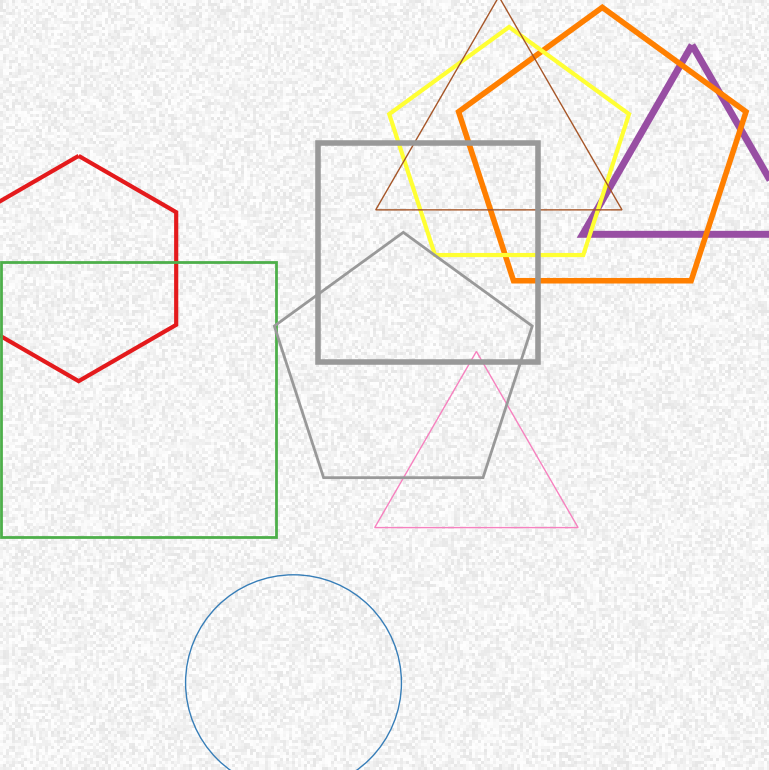[{"shape": "hexagon", "thickness": 1.5, "radius": 0.73, "center": [0.102, 0.651]}, {"shape": "circle", "thickness": 0.5, "radius": 0.7, "center": [0.381, 0.113]}, {"shape": "square", "thickness": 1, "radius": 0.89, "center": [0.18, 0.481]}, {"shape": "triangle", "thickness": 2.5, "radius": 0.82, "center": [0.899, 0.778]}, {"shape": "pentagon", "thickness": 2, "radius": 0.98, "center": [0.782, 0.794]}, {"shape": "pentagon", "thickness": 1.5, "radius": 0.82, "center": [0.661, 0.801]}, {"shape": "triangle", "thickness": 0.5, "radius": 0.92, "center": [0.648, 0.82]}, {"shape": "triangle", "thickness": 0.5, "radius": 0.76, "center": [0.619, 0.391]}, {"shape": "square", "thickness": 2, "radius": 0.71, "center": [0.556, 0.672]}, {"shape": "pentagon", "thickness": 1, "radius": 0.88, "center": [0.524, 0.522]}]